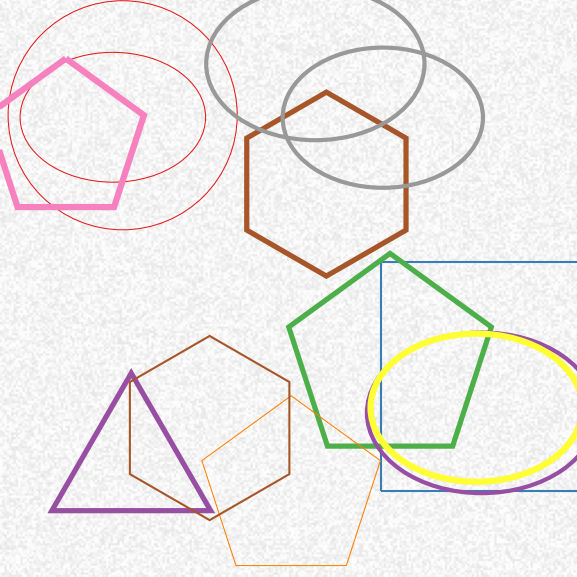[{"shape": "oval", "thickness": 0.5, "radius": 0.8, "center": [0.195, 0.796]}, {"shape": "circle", "thickness": 0.5, "radius": 0.99, "center": [0.212, 0.8]}, {"shape": "square", "thickness": 1, "radius": 0.99, "center": [0.858, 0.347]}, {"shape": "pentagon", "thickness": 2.5, "radius": 0.92, "center": [0.675, 0.376]}, {"shape": "triangle", "thickness": 2.5, "radius": 0.79, "center": [0.227, 0.194]}, {"shape": "oval", "thickness": 2, "radius": 0.99, "center": [0.834, 0.284]}, {"shape": "pentagon", "thickness": 0.5, "radius": 0.81, "center": [0.504, 0.151]}, {"shape": "oval", "thickness": 3, "radius": 0.92, "center": [0.825, 0.293]}, {"shape": "hexagon", "thickness": 1, "radius": 0.8, "center": [0.363, 0.258]}, {"shape": "hexagon", "thickness": 2.5, "radius": 0.8, "center": [0.565, 0.68]}, {"shape": "pentagon", "thickness": 3, "radius": 0.71, "center": [0.114, 0.756]}, {"shape": "oval", "thickness": 2, "radius": 0.95, "center": [0.546, 0.889]}, {"shape": "oval", "thickness": 2, "radius": 0.87, "center": [0.663, 0.795]}]